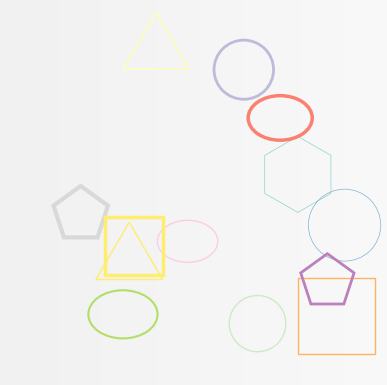[{"shape": "hexagon", "thickness": 0.5, "radius": 0.49, "center": [0.769, 0.547]}, {"shape": "triangle", "thickness": 1, "radius": 0.49, "center": [0.403, 0.87]}, {"shape": "circle", "thickness": 2, "radius": 0.38, "center": [0.629, 0.819]}, {"shape": "oval", "thickness": 2.5, "radius": 0.41, "center": [0.723, 0.694]}, {"shape": "circle", "thickness": 0.5, "radius": 0.47, "center": [0.889, 0.415]}, {"shape": "square", "thickness": 1, "radius": 0.49, "center": [0.869, 0.18]}, {"shape": "oval", "thickness": 1.5, "radius": 0.45, "center": [0.317, 0.184]}, {"shape": "oval", "thickness": 1, "radius": 0.39, "center": [0.484, 0.373]}, {"shape": "pentagon", "thickness": 3, "radius": 0.37, "center": [0.208, 0.443]}, {"shape": "pentagon", "thickness": 2, "radius": 0.36, "center": [0.845, 0.269]}, {"shape": "circle", "thickness": 1, "radius": 0.37, "center": [0.665, 0.159]}, {"shape": "triangle", "thickness": 1, "radius": 0.5, "center": [0.333, 0.324]}, {"shape": "square", "thickness": 2.5, "radius": 0.37, "center": [0.345, 0.361]}]